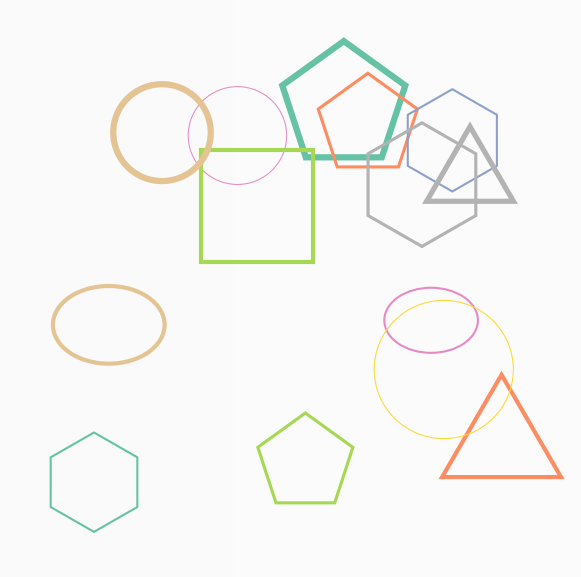[{"shape": "hexagon", "thickness": 1, "radius": 0.43, "center": [0.162, 0.164]}, {"shape": "pentagon", "thickness": 3, "radius": 0.56, "center": [0.591, 0.817]}, {"shape": "triangle", "thickness": 2, "radius": 0.59, "center": [0.863, 0.232]}, {"shape": "pentagon", "thickness": 1.5, "radius": 0.45, "center": [0.633, 0.783]}, {"shape": "hexagon", "thickness": 1, "radius": 0.44, "center": [0.778, 0.756]}, {"shape": "oval", "thickness": 1, "radius": 0.4, "center": [0.742, 0.445]}, {"shape": "circle", "thickness": 0.5, "radius": 0.42, "center": [0.408, 0.764]}, {"shape": "square", "thickness": 2, "radius": 0.48, "center": [0.442, 0.643]}, {"shape": "pentagon", "thickness": 1.5, "radius": 0.43, "center": [0.525, 0.198]}, {"shape": "circle", "thickness": 0.5, "radius": 0.6, "center": [0.763, 0.359]}, {"shape": "circle", "thickness": 3, "radius": 0.42, "center": [0.279, 0.769]}, {"shape": "oval", "thickness": 2, "radius": 0.48, "center": [0.187, 0.437]}, {"shape": "hexagon", "thickness": 1.5, "radius": 0.54, "center": [0.726, 0.679]}, {"shape": "triangle", "thickness": 2.5, "radius": 0.43, "center": [0.809, 0.694]}]